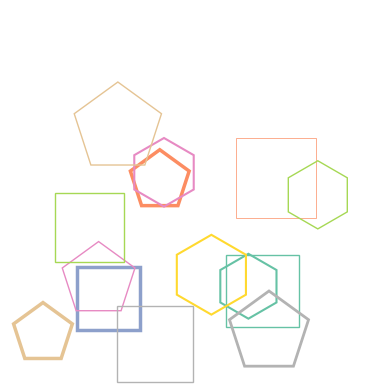[{"shape": "hexagon", "thickness": 1.5, "radius": 0.42, "center": [0.645, 0.257]}, {"shape": "square", "thickness": 1, "radius": 0.47, "center": [0.682, 0.244]}, {"shape": "square", "thickness": 0.5, "radius": 0.52, "center": [0.716, 0.538]}, {"shape": "pentagon", "thickness": 2.5, "radius": 0.4, "center": [0.415, 0.531]}, {"shape": "square", "thickness": 2.5, "radius": 0.41, "center": [0.282, 0.224]}, {"shape": "hexagon", "thickness": 1.5, "radius": 0.45, "center": [0.426, 0.552]}, {"shape": "pentagon", "thickness": 1, "radius": 0.5, "center": [0.256, 0.273]}, {"shape": "square", "thickness": 1, "radius": 0.45, "center": [0.232, 0.409]}, {"shape": "hexagon", "thickness": 1, "radius": 0.44, "center": [0.825, 0.494]}, {"shape": "hexagon", "thickness": 1.5, "radius": 0.52, "center": [0.549, 0.286]}, {"shape": "pentagon", "thickness": 1, "radius": 0.6, "center": [0.306, 0.668]}, {"shape": "pentagon", "thickness": 2.5, "radius": 0.4, "center": [0.112, 0.134]}, {"shape": "pentagon", "thickness": 2, "radius": 0.54, "center": [0.699, 0.136]}, {"shape": "square", "thickness": 1, "radius": 0.49, "center": [0.403, 0.107]}]